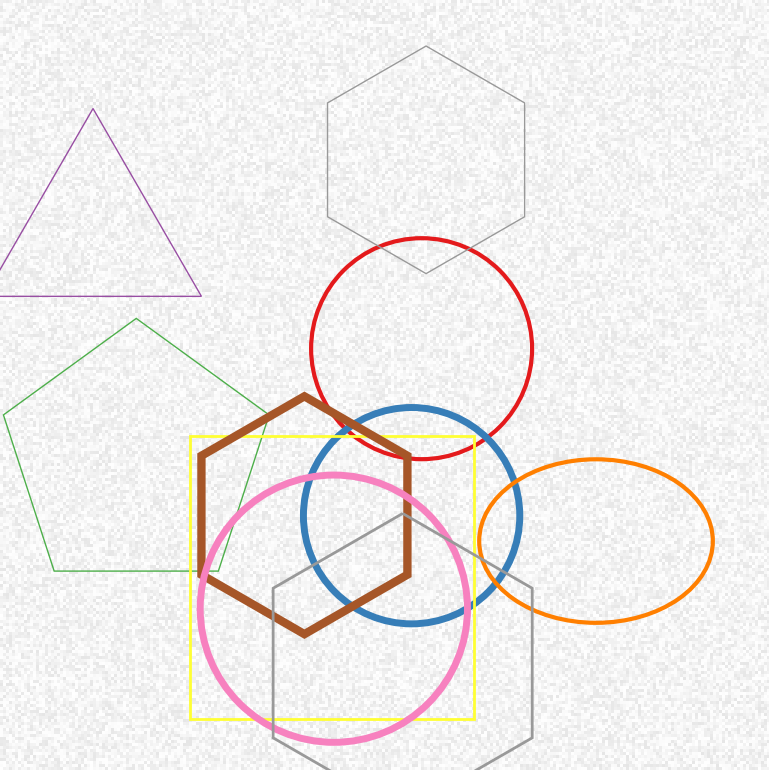[{"shape": "circle", "thickness": 1.5, "radius": 0.72, "center": [0.548, 0.547]}, {"shape": "circle", "thickness": 2.5, "radius": 0.7, "center": [0.535, 0.33]}, {"shape": "pentagon", "thickness": 0.5, "radius": 0.91, "center": [0.177, 0.405]}, {"shape": "triangle", "thickness": 0.5, "radius": 0.81, "center": [0.121, 0.696]}, {"shape": "oval", "thickness": 1.5, "radius": 0.76, "center": [0.774, 0.297]}, {"shape": "square", "thickness": 1, "radius": 0.92, "center": [0.431, 0.25]}, {"shape": "hexagon", "thickness": 3, "radius": 0.77, "center": [0.395, 0.331]}, {"shape": "circle", "thickness": 2.5, "radius": 0.87, "center": [0.434, 0.209]}, {"shape": "hexagon", "thickness": 0.5, "radius": 0.74, "center": [0.553, 0.792]}, {"shape": "hexagon", "thickness": 1, "radius": 0.97, "center": [0.523, 0.139]}]